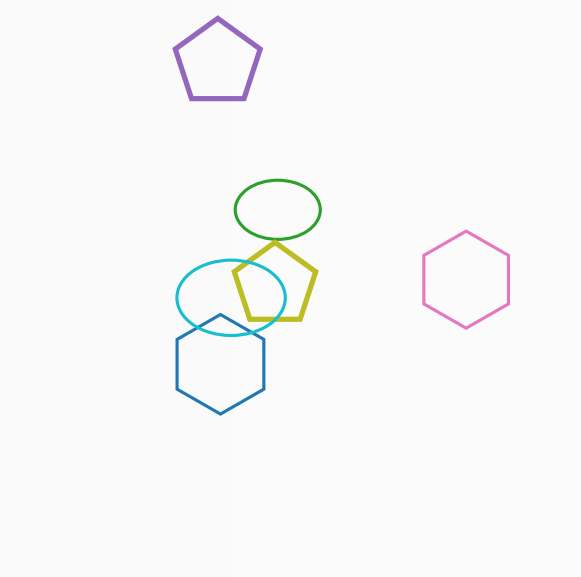[{"shape": "hexagon", "thickness": 1.5, "radius": 0.43, "center": [0.379, 0.368]}, {"shape": "oval", "thickness": 1.5, "radius": 0.37, "center": [0.478, 0.636]}, {"shape": "pentagon", "thickness": 2.5, "radius": 0.38, "center": [0.375, 0.89]}, {"shape": "hexagon", "thickness": 1.5, "radius": 0.42, "center": [0.802, 0.515]}, {"shape": "pentagon", "thickness": 2.5, "radius": 0.37, "center": [0.473, 0.506]}, {"shape": "oval", "thickness": 1.5, "radius": 0.47, "center": [0.398, 0.483]}]